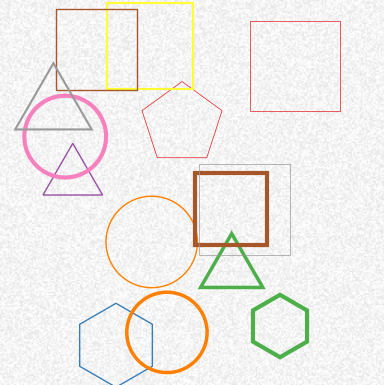[{"shape": "square", "thickness": 0.5, "radius": 0.58, "center": [0.767, 0.828]}, {"shape": "pentagon", "thickness": 0.5, "radius": 0.55, "center": [0.473, 0.679]}, {"shape": "hexagon", "thickness": 1, "radius": 0.55, "center": [0.301, 0.103]}, {"shape": "triangle", "thickness": 2.5, "radius": 0.47, "center": [0.602, 0.3]}, {"shape": "hexagon", "thickness": 3, "radius": 0.41, "center": [0.727, 0.153]}, {"shape": "triangle", "thickness": 1, "radius": 0.45, "center": [0.189, 0.538]}, {"shape": "circle", "thickness": 1, "radius": 0.59, "center": [0.394, 0.372]}, {"shape": "circle", "thickness": 2.5, "radius": 0.52, "center": [0.434, 0.137]}, {"shape": "square", "thickness": 1.5, "radius": 0.56, "center": [0.391, 0.88]}, {"shape": "square", "thickness": 3, "radius": 0.47, "center": [0.6, 0.457]}, {"shape": "square", "thickness": 1, "radius": 0.53, "center": [0.251, 0.872]}, {"shape": "circle", "thickness": 3, "radius": 0.53, "center": [0.169, 0.645]}, {"shape": "square", "thickness": 0.5, "radius": 0.59, "center": [0.635, 0.456]}, {"shape": "triangle", "thickness": 1.5, "radius": 0.57, "center": [0.139, 0.721]}]